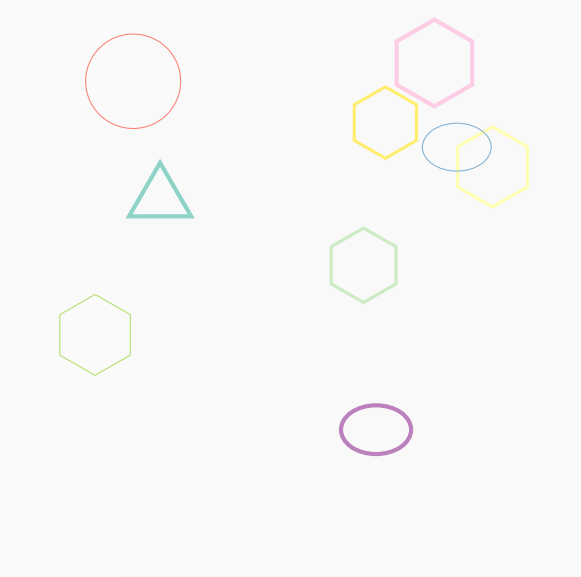[{"shape": "triangle", "thickness": 2, "radius": 0.31, "center": [0.275, 0.655]}, {"shape": "hexagon", "thickness": 1.5, "radius": 0.35, "center": [0.847, 0.71]}, {"shape": "circle", "thickness": 0.5, "radius": 0.41, "center": [0.229, 0.858]}, {"shape": "oval", "thickness": 0.5, "radius": 0.3, "center": [0.786, 0.744]}, {"shape": "hexagon", "thickness": 0.5, "radius": 0.35, "center": [0.164, 0.419]}, {"shape": "hexagon", "thickness": 2, "radius": 0.38, "center": [0.747, 0.89]}, {"shape": "oval", "thickness": 2, "radius": 0.3, "center": [0.647, 0.255]}, {"shape": "hexagon", "thickness": 1.5, "radius": 0.32, "center": [0.626, 0.54]}, {"shape": "hexagon", "thickness": 1.5, "radius": 0.31, "center": [0.663, 0.787]}]